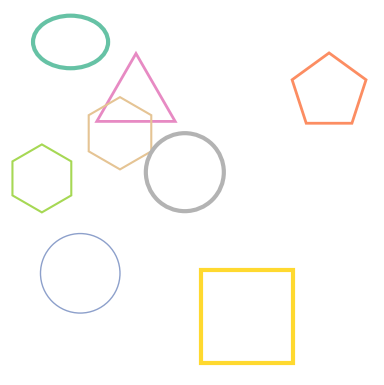[{"shape": "oval", "thickness": 3, "radius": 0.49, "center": [0.183, 0.891]}, {"shape": "pentagon", "thickness": 2, "radius": 0.5, "center": [0.855, 0.762]}, {"shape": "circle", "thickness": 1, "radius": 0.52, "center": [0.208, 0.29]}, {"shape": "triangle", "thickness": 2, "radius": 0.59, "center": [0.353, 0.743]}, {"shape": "hexagon", "thickness": 1.5, "radius": 0.44, "center": [0.109, 0.537]}, {"shape": "square", "thickness": 3, "radius": 0.6, "center": [0.641, 0.178]}, {"shape": "hexagon", "thickness": 1.5, "radius": 0.47, "center": [0.312, 0.654]}, {"shape": "circle", "thickness": 3, "radius": 0.51, "center": [0.48, 0.553]}]